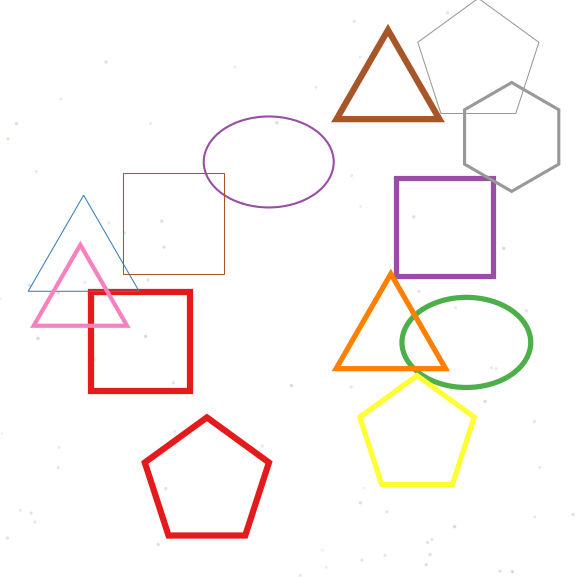[{"shape": "square", "thickness": 3, "radius": 0.43, "center": [0.243, 0.408]}, {"shape": "pentagon", "thickness": 3, "radius": 0.57, "center": [0.358, 0.163]}, {"shape": "triangle", "thickness": 0.5, "radius": 0.55, "center": [0.145, 0.55]}, {"shape": "oval", "thickness": 2.5, "radius": 0.56, "center": [0.808, 0.406]}, {"shape": "square", "thickness": 2.5, "radius": 0.42, "center": [0.77, 0.606]}, {"shape": "oval", "thickness": 1, "radius": 0.56, "center": [0.465, 0.719]}, {"shape": "triangle", "thickness": 2.5, "radius": 0.55, "center": [0.677, 0.415]}, {"shape": "pentagon", "thickness": 2.5, "radius": 0.52, "center": [0.722, 0.245]}, {"shape": "square", "thickness": 0.5, "radius": 0.44, "center": [0.301, 0.612]}, {"shape": "triangle", "thickness": 3, "radius": 0.51, "center": [0.672, 0.844]}, {"shape": "triangle", "thickness": 2, "radius": 0.47, "center": [0.139, 0.482]}, {"shape": "hexagon", "thickness": 1.5, "radius": 0.47, "center": [0.886, 0.762]}, {"shape": "pentagon", "thickness": 0.5, "radius": 0.55, "center": [0.828, 0.892]}]